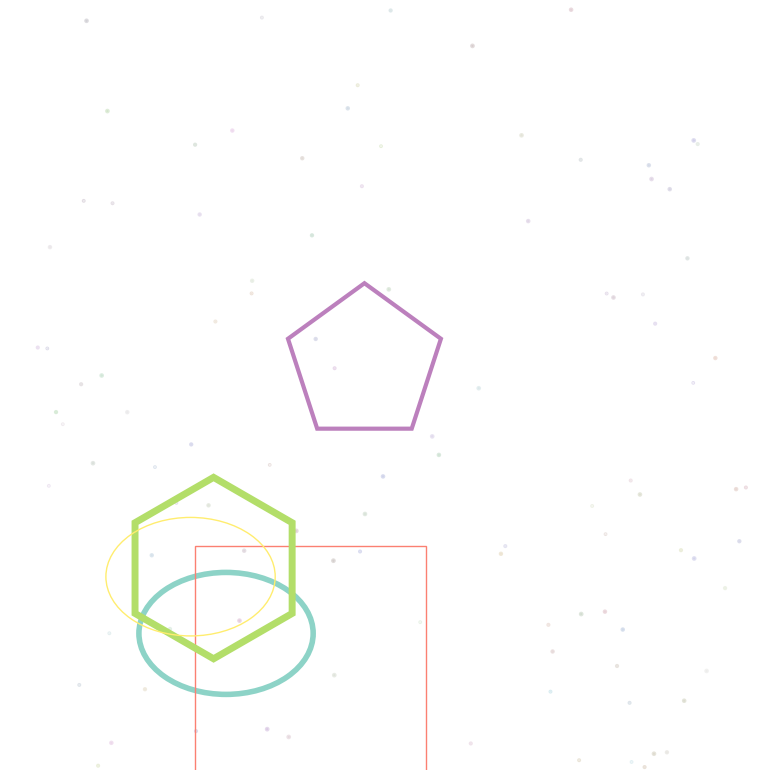[{"shape": "oval", "thickness": 2, "radius": 0.57, "center": [0.294, 0.177]}, {"shape": "square", "thickness": 0.5, "radius": 0.75, "center": [0.403, 0.141]}, {"shape": "hexagon", "thickness": 2.5, "radius": 0.59, "center": [0.277, 0.262]}, {"shape": "pentagon", "thickness": 1.5, "radius": 0.52, "center": [0.473, 0.528]}, {"shape": "oval", "thickness": 0.5, "radius": 0.55, "center": [0.247, 0.251]}]